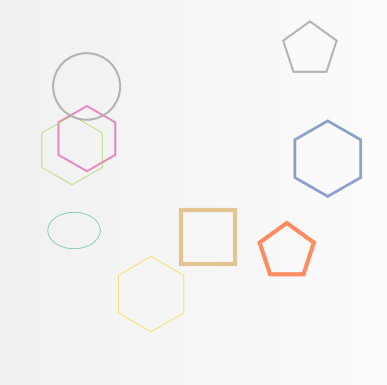[{"shape": "oval", "thickness": 0.5, "radius": 0.34, "center": [0.191, 0.401]}, {"shape": "pentagon", "thickness": 3, "radius": 0.37, "center": [0.74, 0.347]}, {"shape": "hexagon", "thickness": 2, "radius": 0.49, "center": [0.846, 0.588]}, {"shape": "hexagon", "thickness": 1.5, "radius": 0.42, "center": [0.224, 0.64]}, {"shape": "hexagon", "thickness": 0.5, "radius": 0.45, "center": [0.186, 0.61]}, {"shape": "hexagon", "thickness": 0.5, "radius": 0.49, "center": [0.39, 0.236]}, {"shape": "square", "thickness": 3, "radius": 0.35, "center": [0.536, 0.384]}, {"shape": "pentagon", "thickness": 1.5, "radius": 0.36, "center": [0.8, 0.872]}, {"shape": "circle", "thickness": 1.5, "radius": 0.43, "center": [0.224, 0.775]}]